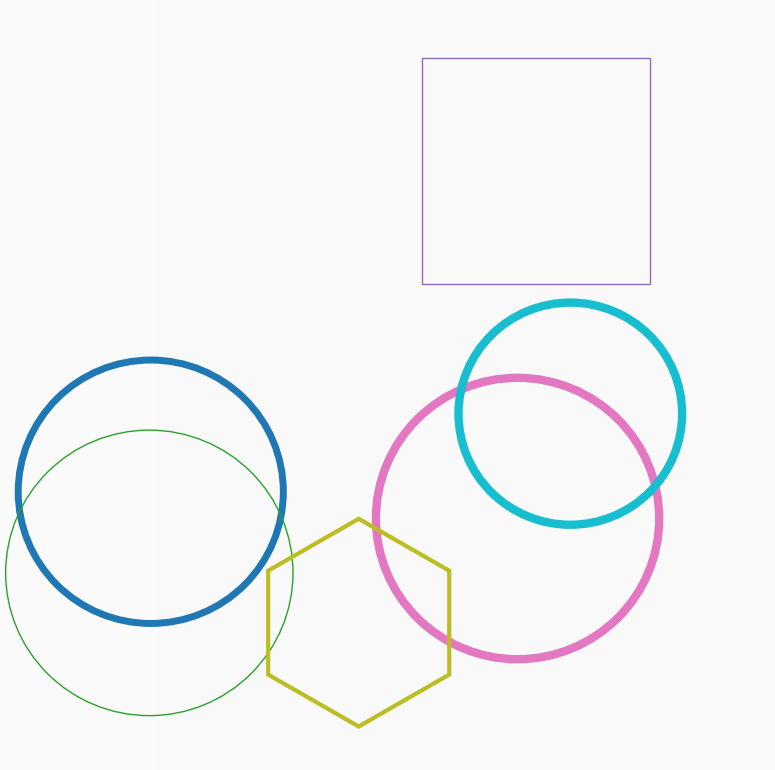[{"shape": "circle", "thickness": 2.5, "radius": 0.86, "center": [0.195, 0.361]}, {"shape": "circle", "thickness": 0.5, "radius": 0.93, "center": [0.193, 0.256]}, {"shape": "square", "thickness": 0.5, "radius": 0.74, "center": [0.692, 0.778]}, {"shape": "circle", "thickness": 3, "radius": 0.91, "center": [0.668, 0.327]}, {"shape": "hexagon", "thickness": 1.5, "radius": 0.67, "center": [0.463, 0.191]}, {"shape": "circle", "thickness": 3, "radius": 0.72, "center": [0.736, 0.463]}]